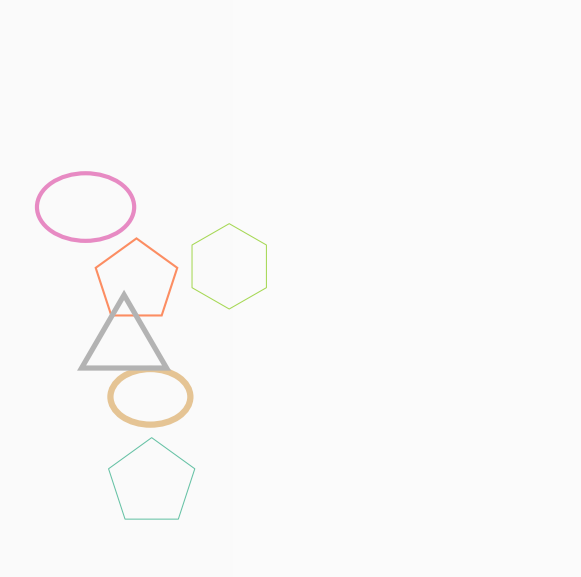[{"shape": "pentagon", "thickness": 0.5, "radius": 0.39, "center": [0.261, 0.163]}, {"shape": "pentagon", "thickness": 1, "radius": 0.37, "center": [0.235, 0.513]}, {"shape": "oval", "thickness": 2, "radius": 0.42, "center": [0.147, 0.641]}, {"shape": "hexagon", "thickness": 0.5, "radius": 0.37, "center": [0.394, 0.538]}, {"shape": "oval", "thickness": 3, "radius": 0.34, "center": [0.259, 0.312]}, {"shape": "triangle", "thickness": 2.5, "radius": 0.42, "center": [0.213, 0.404]}]